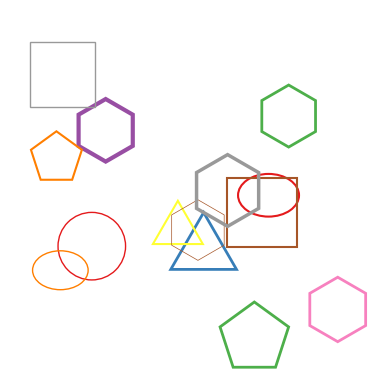[{"shape": "circle", "thickness": 1, "radius": 0.44, "center": [0.238, 0.361]}, {"shape": "oval", "thickness": 1.5, "radius": 0.4, "center": [0.698, 0.493]}, {"shape": "triangle", "thickness": 2, "radius": 0.49, "center": [0.529, 0.35]}, {"shape": "hexagon", "thickness": 2, "radius": 0.4, "center": [0.75, 0.699]}, {"shape": "pentagon", "thickness": 2, "radius": 0.47, "center": [0.661, 0.122]}, {"shape": "hexagon", "thickness": 3, "radius": 0.41, "center": [0.274, 0.662]}, {"shape": "pentagon", "thickness": 1.5, "radius": 0.35, "center": [0.147, 0.589]}, {"shape": "oval", "thickness": 1, "radius": 0.36, "center": [0.157, 0.298]}, {"shape": "triangle", "thickness": 1.5, "radius": 0.37, "center": [0.462, 0.404]}, {"shape": "square", "thickness": 1.5, "radius": 0.45, "center": [0.68, 0.447]}, {"shape": "hexagon", "thickness": 0.5, "radius": 0.39, "center": [0.514, 0.402]}, {"shape": "hexagon", "thickness": 2, "radius": 0.42, "center": [0.877, 0.196]}, {"shape": "hexagon", "thickness": 2.5, "radius": 0.47, "center": [0.591, 0.505]}, {"shape": "square", "thickness": 1, "radius": 0.42, "center": [0.162, 0.806]}]